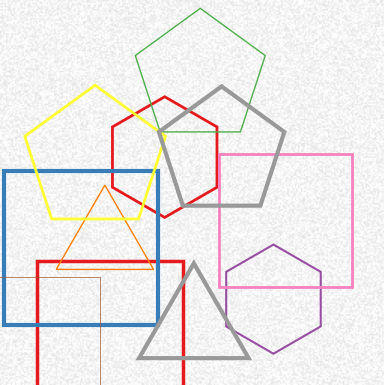[{"shape": "hexagon", "thickness": 2, "radius": 0.78, "center": [0.428, 0.592]}, {"shape": "square", "thickness": 2.5, "radius": 0.95, "center": [0.285, 0.134]}, {"shape": "square", "thickness": 3, "radius": 1.0, "center": [0.211, 0.356]}, {"shape": "pentagon", "thickness": 1, "radius": 0.89, "center": [0.52, 0.801]}, {"shape": "hexagon", "thickness": 1.5, "radius": 0.71, "center": [0.71, 0.223]}, {"shape": "triangle", "thickness": 1, "radius": 0.73, "center": [0.272, 0.373]}, {"shape": "pentagon", "thickness": 2, "radius": 0.96, "center": [0.247, 0.587]}, {"shape": "square", "thickness": 0.5, "radius": 0.73, "center": [0.113, 0.135]}, {"shape": "square", "thickness": 2, "radius": 0.86, "center": [0.741, 0.427]}, {"shape": "triangle", "thickness": 3, "radius": 0.82, "center": [0.504, 0.152]}, {"shape": "pentagon", "thickness": 3, "radius": 0.86, "center": [0.576, 0.604]}]